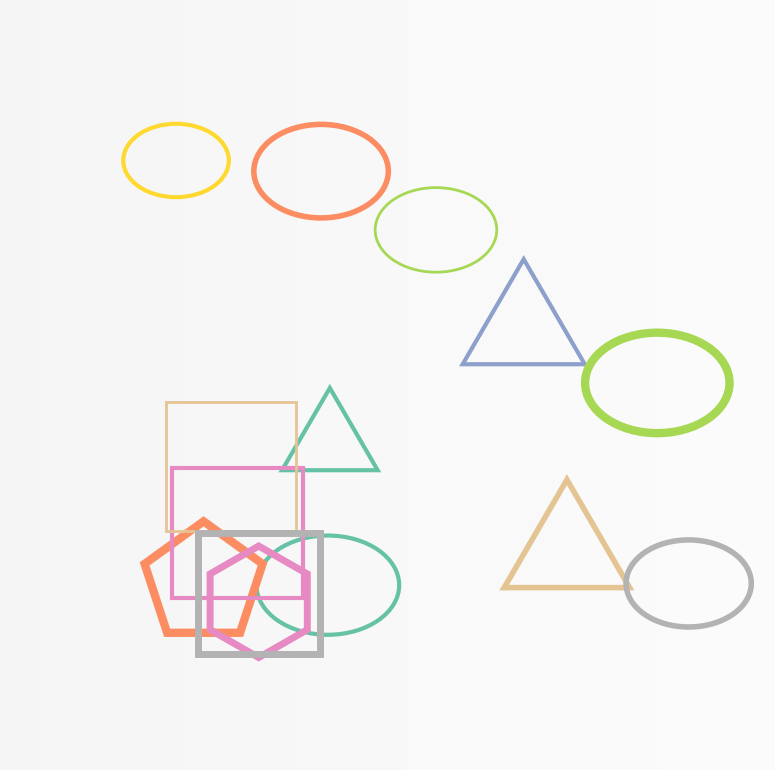[{"shape": "triangle", "thickness": 1.5, "radius": 0.36, "center": [0.426, 0.425]}, {"shape": "oval", "thickness": 1.5, "radius": 0.46, "center": [0.423, 0.24]}, {"shape": "pentagon", "thickness": 3, "radius": 0.4, "center": [0.263, 0.243]}, {"shape": "oval", "thickness": 2, "radius": 0.43, "center": [0.414, 0.778]}, {"shape": "triangle", "thickness": 1.5, "radius": 0.45, "center": [0.676, 0.572]}, {"shape": "hexagon", "thickness": 2.5, "radius": 0.36, "center": [0.334, 0.218]}, {"shape": "square", "thickness": 1.5, "radius": 0.42, "center": [0.306, 0.308]}, {"shape": "oval", "thickness": 1, "radius": 0.39, "center": [0.563, 0.701]}, {"shape": "oval", "thickness": 3, "radius": 0.47, "center": [0.848, 0.503]}, {"shape": "oval", "thickness": 1.5, "radius": 0.34, "center": [0.227, 0.792]}, {"shape": "square", "thickness": 1, "radius": 0.42, "center": [0.298, 0.394]}, {"shape": "triangle", "thickness": 2, "radius": 0.47, "center": [0.732, 0.284]}, {"shape": "oval", "thickness": 2, "radius": 0.4, "center": [0.889, 0.242]}, {"shape": "square", "thickness": 2.5, "radius": 0.39, "center": [0.334, 0.23]}]